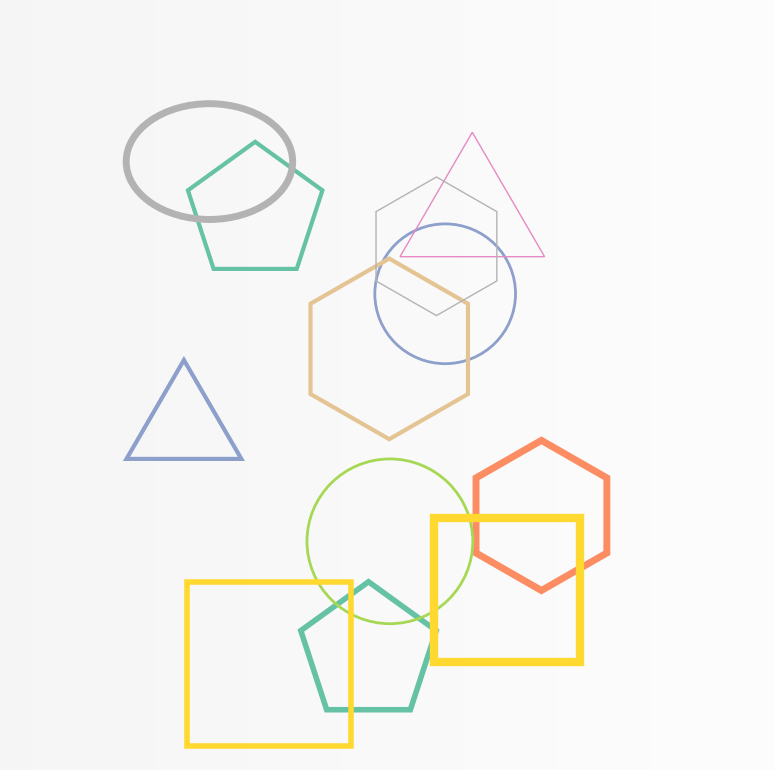[{"shape": "pentagon", "thickness": 2, "radius": 0.46, "center": [0.475, 0.153]}, {"shape": "pentagon", "thickness": 1.5, "radius": 0.46, "center": [0.329, 0.725]}, {"shape": "hexagon", "thickness": 2.5, "radius": 0.49, "center": [0.699, 0.331]}, {"shape": "circle", "thickness": 1, "radius": 0.45, "center": [0.574, 0.618]}, {"shape": "triangle", "thickness": 1.5, "radius": 0.43, "center": [0.237, 0.447]}, {"shape": "triangle", "thickness": 0.5, "radius": 0.54, "center": [0.609, 0.721]}, {"shape": "circle", "thickness": 1, "radius": 0.53, "center": [0.503, 0.297]}, {"shape": "square", "thickness": 2, "radius": 0.53, "center": [0.347, 0.138]}, {"shape": "square", "thickness": 3, "radius": 0.47, "center": [0.654, 0.234]}, {"shape": "hexagon", "thickness": 1.5, "radius": 0.59, "center": [0.502, 0.547]}, {"shape": "oval", "thickness": 2.5, "radius": 0.54, "center": [0.27, 0.79]}, {"shape": "hexagon", "thickness": 0.5, "radius": 0.45, "center": [0.563, 0.68]}]